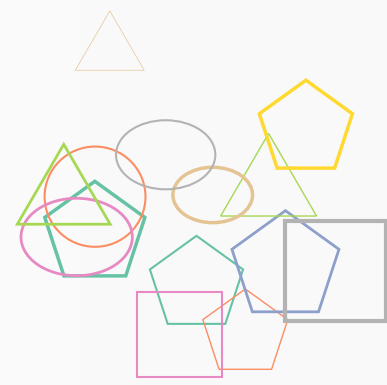[{"shape": "pentagon", "thickness": 2.5, "radius": 0.68, "center": [0.245, 0.393]}, {"shape": "pentagon", "thickness": 1.5, "radius": 0.63, "center": [0.507, 0.261]}, {"shape": "circle", "thickness": 1.5, "radius": 0.65, "center": [0.245, 0.489]}, {"shape": "pentagon", "thickness": 1, "radius": 0.58, "center": [0.633, 0.134]}, {"shape": "pentagon", "thickness": 2, "radius": 0.73, "center": [0.737, 0.308]}, {"shape": "square", "thickness": 1.5, "radius": 0.55, "center": [0.463, 0.132]}, {"shape": "oval", "thickness": 2, "radius": 0.72, "center": [0.198, 0.384]}, {"shape": "triangle", "thickness": 1, "radius": 0.71, "center": [0.693, 0.51]}, {"shape": "triangle", "thickness": 2, "radius": 0.69, "center": [0.165, 0.487]}, {"shape": "pentagon", "thickness": 2.5, "radius": 0.63, "center": [0.789, 0.665]}, {"shape": "triangle", "thickness": 0.5, "radius": 0.51, "center": [0.283, 0.869]}, {"shape": "oval", "thickness": 2.5, "radius": 0.51, "center": [0.549, 0.494]}, {"shape": "square", "thickness": 3, "radius": 0.65, "center": [0.866, 0.297]}, {"shape": "oval", "thickness": 1.5, "radius": 0.64, "center": [0.428, 0.598]}]